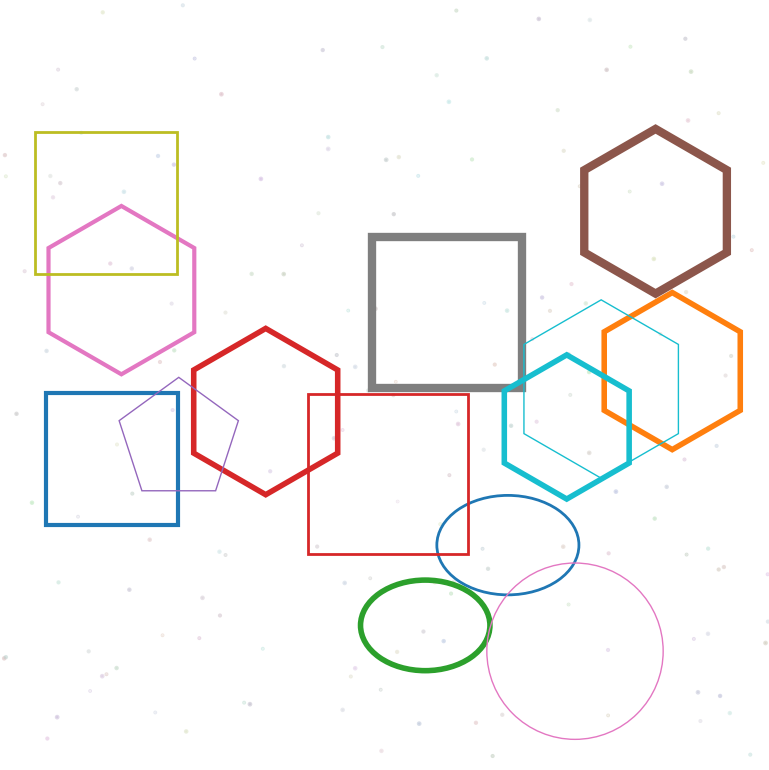[{"shape": "square", "thickness": 1.5, "radius": 0.43, "center": [0.146, 0.404]}, {"shape": "oval", "thickness": 1, "radius": 0.46, "center": [0.66, 0.292]}, {"shape": "hexagon", "thickness": 2, "radius": 0.51, "center": [0.873, 0.518]}, {"shape": "oval", "thickness": 2, "radius": 0.42, "center": [0.552, 0.188]}, {"shape": "hexagon", "thickness": 2, "radius": 0.54, "center": [0.345, 0.466]}, {"shape": "square", "thickness": 1, "radius": 0.52, "center": [0.504, 0.384]}, {"shape": "pentagon", "thickness": 0.5, "radius": 0.41, "center": [0.232, 0.429]}, {"shape": "hexagon", "thickness": 3, "radius": 0.53, "center": [0.851, 0.726]}, {"shape": "hexagon", "thickness": 1.5, "radius": 0.55, "center": [0.158, 0.623]}, {"shape": "circle", "thickness": 0.5, "radius": 0.57, "center": [0.747, 0.154]}, {"shape": "square", "thickness": 3, "radius": 0.49, "center": [0.58, 0.594]}, {"shape": "square", "thickness": 1, "radius": 0.46, "center": [0.137, 0.737]}, {"shape": "hexagon", "thickness": 2, "radius": 0.47, "center": [0.736, 0.446]}, {"shape": "hexagon", "thickness": 0.5, "radius": 0.58, "center": [0.781, 0.495]}]